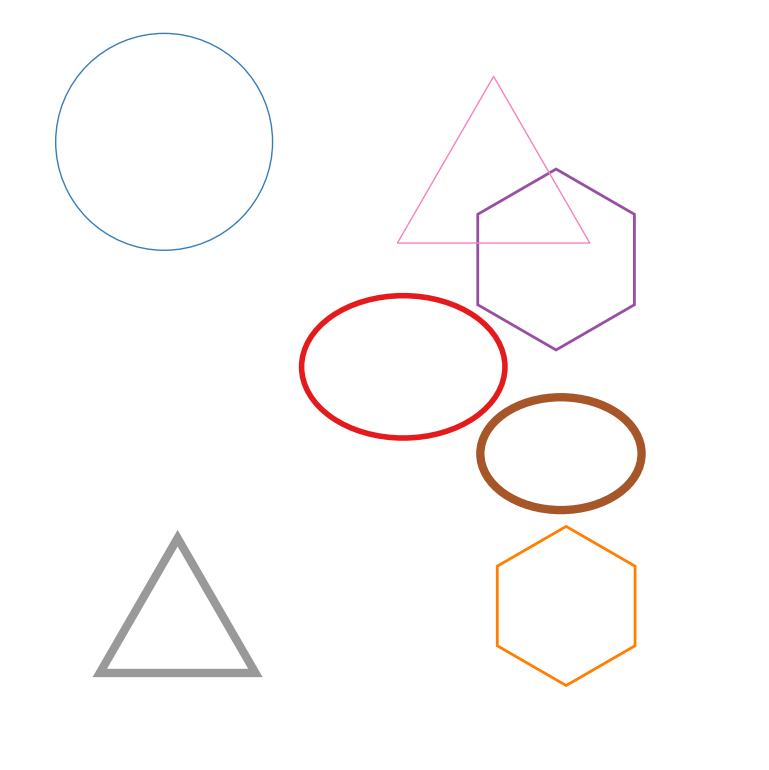[{"shape": "oval", "thickness": 2, "radius": 0.66, "center": [0.524, 0.524]}, {"shape": "circle", "thickness": 0.5, "radius": 0.7, "center": [0.213, 0.816]}, {"shape": "hexagon", "thickness": 1, "radius": 0.59, "center": [0.722, 0.663]}, {"shape": "hexagon", "thickness": 1, "radius": 0.52, "center": [0.735, 0.213]}, {"shape": "oval", "thickness": 3, "radius": 0.52, "center": [0.729, 0.411]}, {"shape": "triangle", "thickness": 0.5, "radius": 0.72, "center": [0.641, 0.756]}, {"shape": "triangle", "thickness": 3, "radius": 0.58, "center": [0.231, 0.184]}]